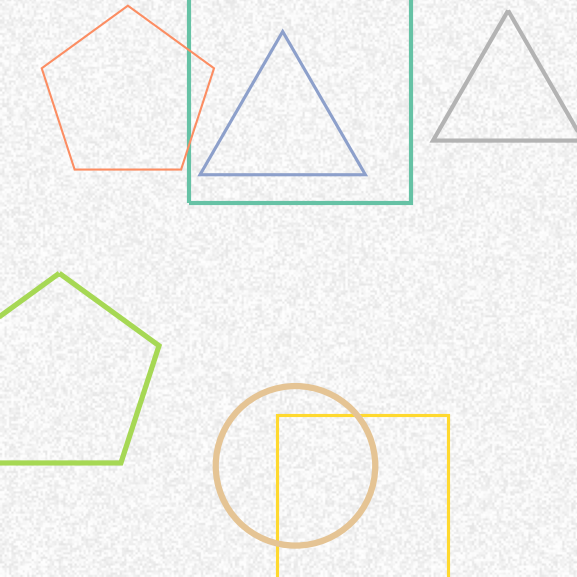[{"shape": "square", "thickness": 2, "radius": 0.96, "center": [0.519, 0.84]}, {"shape": "pentagon", "thickness": 1, "radius": 0.78, "center": [0.221, 0.832]}, {"shape": "triangle", "thickness": 1.5, "radius": 0.83, "center": [0.49, 0.779]}, {"shape": "pentagon", "thickness": 2.5, "radius": 0.91, "center": [0.103, 0.344]}, {"shape": "square", "thickness": 1.5, "radius": 0.74, "center": [0.628, 0.132]}, {"shape": "circle", "thickness": 3, "radius": 0.69, "center": [0.512, 0.192]}, {"shape": "triangle", "thickness": 2, "radius": 0.75, "center": [0.88, 0.831]}]